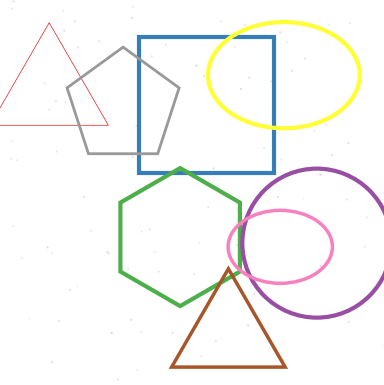[{"shape": "triangle", "thickness": 0.5, "radius": 0.89, "center": [0.128, 0.763]}, {"shape": "square", "thickness": 3, "radius": 0.88, "center": [0.536, 0.727]}, {"shape": "hexagon", "thickness": 3, "radius": 0.9, "center": [0.468, 0.384]}, {"shape": "circle", "thickness": 3, "radius": 0.97, "center": [0.823, 0.369]}, {"shape": "oval", "thickness": 3, "radius": 0.99, "center": [0.737, 0.805]}, {"shape": "triangle", "thickness": 2.5, "radius": 0.85, "center": [0.593, 0.132]}, {"shape": "oval", "thickness": 2.5, "radius": 0.68, "center": [0.728, 0.359]}, {"shape": "pentagon", "thickness": 2, "radius": 0.77, "center": [0.32, 0.725]}]